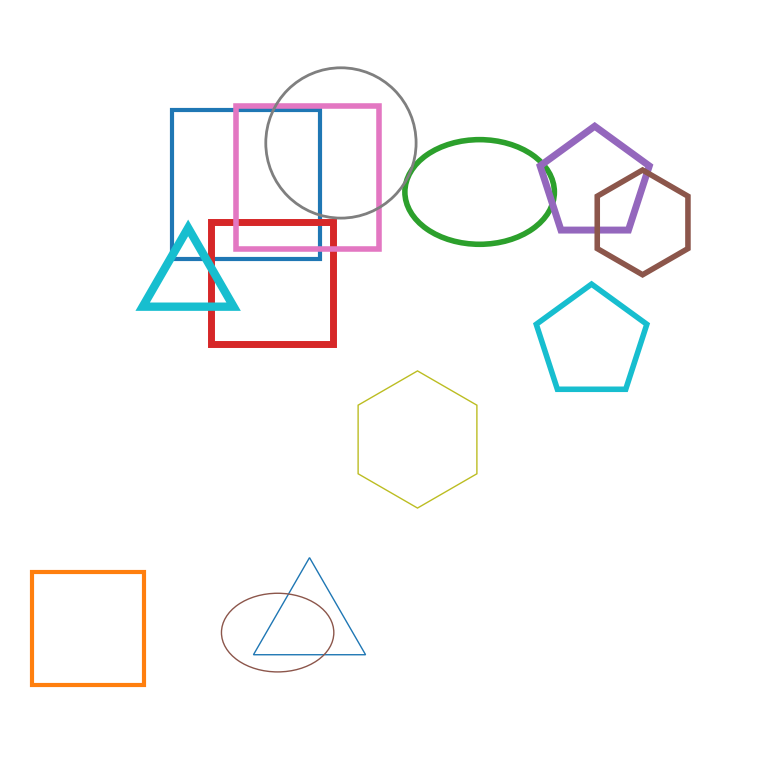[{"shape": "square", "thickness": 1.5, "radius": 0.48, "center": [0.32, 0.76]}, {"shape": "triangle", "thickness": 0.5, "radius": 0.42, "center": [0.402, 0.192]}, {"shape": "square", "thickness": 1.5, "radius": 0.37, "center": [0.114, 0.184]}, {"shape": "oval", "thickness": 2, "radius": 0.49, "center": [0.623, 0.751]}, {"shape": "square", "thickness": 2.5, "radius": 0.4, "center": [0.353, 0.633]}, {"shape": "pentagon", "thickness": 2.5, "radius": 0.37, "center": [0.772, 0.762]}, {"shape": "oval", "thickness": 0.5, "radius": 0.36, "center": [0.361, 0.178]}, {"shape": "hexagon", "thickness": 2, "radius": 0.34, "center": [0.835, 0.711]}, {"shape": "square", "thickness": 2, "radius": 0.46, "center": [0.399, 0.769]}, {"shape": "circle", "thickness": 1, "radius": 0.49, "center": [0.443, 0.814]}, {"shape": "hexagon", "thickness": 0.5, "radius": 0.45, "center": [0.542, 0.429]}, {"shape": "pentagon", "thickness": 2, "radius": 0.38, "center": [0.768, 0.556]}, {"shape": "triangle", "thickness": 3, "radius": 0.34, "center": [0.244, 0.636]}]